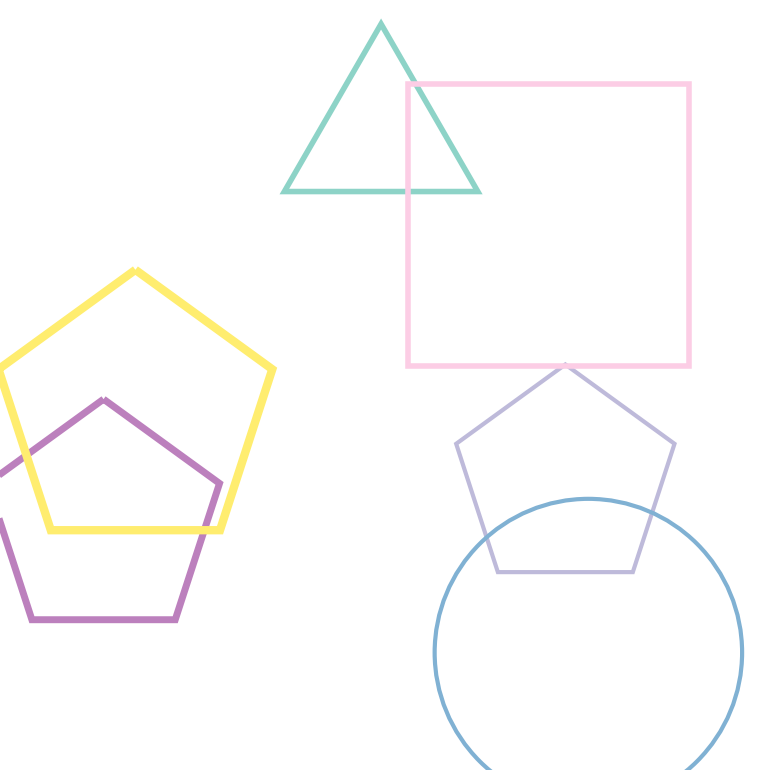[{"shape": "triangle", "thickness": 2, "radius": 0.73, "center": [0.495, 0.824]}, {"shape": "pentagon", "thickness": 1.5, "radius": 0.75, "center": [0.734, 0.378]}, {"shape": "circle", "thickness": 1.5, "radius": 1.0, "center": [0.764, 0.153]}, {"shape": "square", "thickness": 2, "radius": 0.91, "center": [0.712, 0.708]}, {"shape": "pentagon", "thickness": 2.5, "radius": 0.79, "center": [0.134, 0.323]}, {"shape": "pentagon", "thickness": 3, "radius": 0.93, "center": [0.176, 0.463]}]